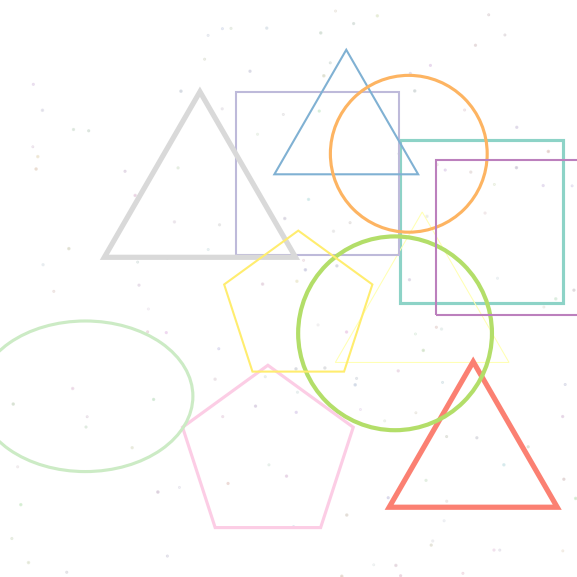[{"shape": "square", "thickness": 1.5, "radius": 0.7, "center": [0.834, 0.615]}, {"shape": "triangle", "thickness": 0.5, "radius": 0.87, "center": [0.731, 0.458]}, {"shape": "square", "thickness": 1, "radius": 0.7, "center": [0.55, 0.699]}, {"shape": "triangle", "thickness": 2.5, "radius": 0.84, "center": [0.819, 0.205]}, {"shape": "triangle", "thickness": 1, "radius": 0.72, "center": [0.6, 0.769]}, {"shape": "circle", "thickness": 1.5, "radius": 0.68, "center": [0.708, 0.733]}, {"shape": "circle", "thickness": 2, "radius": 0.84, "center": [0.684, 0.422]}, {"shape": "pentagon", "thickness": 1.5, "radius": 0.78, "center": [0.464, 0.211]}, {"shape": "triangle", "thickness": 2.5, "radius": 0.96, "center": [0.346, 0.649]}, {"shape": "square", "thickness": 1, "radius": 0.67, "center": [0.89, 0.588]}, {"shape": "oval", "thickness": 1.5, "radius": 0.93, "center": [0.148, 0.313]}, {"shape": "pentagon", "thickness": 1, "radius": 0.67, "center": [0.516, 0.465]}]